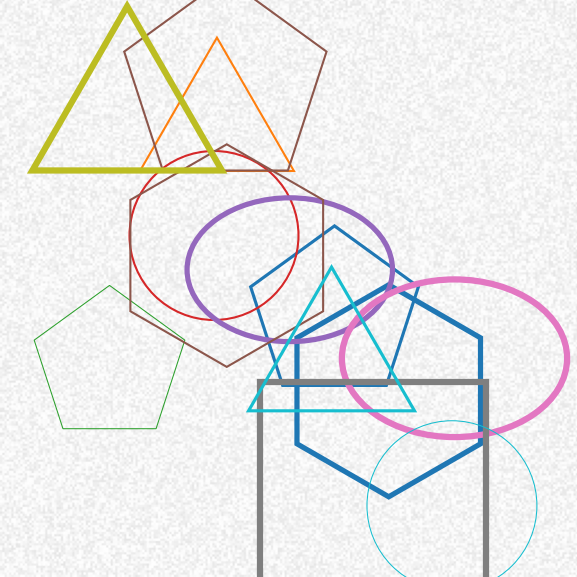[{"shape": "hexagon", "thickness": 2.5, "radius": 0.92, "center": [0.673, 0.322]}, {"shape": "pentagon", "thickness": 1.5, "radius": 0.76, "center": [0.579, 0.455]}, {"shape": "triangle", "thickness": 1, "radius": 0.77, "center": [0.376, 0.78]}, {"shape": "pentagon", "thickness": 0.5, "radius": 0.69, "center": [0.19, 0.368]}, {"shape": "circle", "thickness": 1, "radius": 0.73, "center": [0.371, 0.591]}, {"shape": "oval", "thickness": 2.5, "radius": 0.89, "center": [0.502, 0.532]}, {"shape": "hexagon", "thickness": 1, "radius": 0.96, "center": [0.393, 0.557]}, {"shape": "pentagon", "thickness": 1, "radius": 0.92, "center": [0.39, 0.853]}, {"shape": "oval", "thickness": 3, "radius": 0.98, "center": [0.787, 0.379]}, {"shape": "square", "thickness": 3, "radius": 0.98, "center": [0.646, 0.141]}, {"shape": "triangle", "thickness": 3, "radius": 0.95, "center": [0.22, 0.799]}, {"shape": "triangle", "thickness": 1.5, "radius": 0.83, "center": [0.574, 0.371]}, {"shape": "circle", "thickness": 0.5, "radius": 0.74, "center": [0.783, 0.123]}]